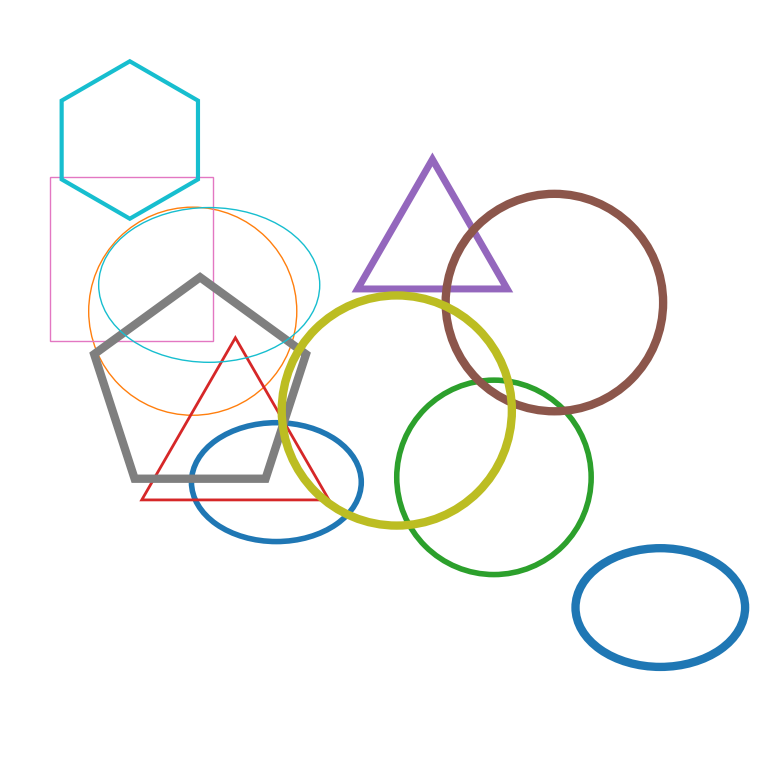[{"shape": "oval", "thickness": 2, "radius": 0.55, "center": [0.359, 0.374]}, {"shape": "oval", "thickness": 3, "radius": 0.55, "center": [0.858, 0.211]}, {"shape": "circle", "thickness": 0.5, "radius": 0.68, "center": [0.25, 0.596]}, {"shape": "circle", "thickness": 2, "radius": 0.63, "center": [0.641, 0.38]}, {"shape": "triangle", "thickness": 1, "radius": 0.7, "center": [0.306, 0.421]}, {"shape": "triangle", "thickness": 2.5, "radius": 0.56, "center": [0.562, 0.681]}, {"shape": "circle", "thickness": 3, "radius": 0.71, "center": [0.72, 0.607]}, {"shape": "square", "thickness": 0.5, "radius": 0.53, "center": [0.171, 0.664]}, {"shape": "pentagon", "thickness": 3, "radius": 0.72, "center": [0.26, 0.495]}, {"shape": "circle", "thickness": 3, "radius": 0.75, "center": [0.515, 0.467]}, {"shape": "hexagon", "thickness": 1.5, "radius": 0.51, "center": [0.169, 0.818]}, {"shape": "oval", "thickness": 0.5, "radius": 0.72, "center": [0.272, 0.63]}]